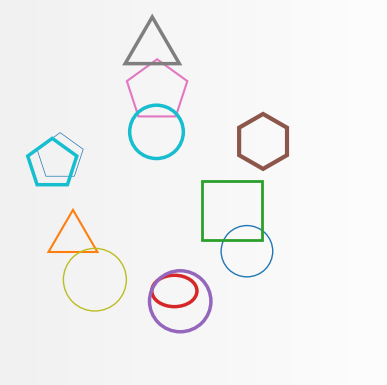[{"shape": "circle", "thickness": 1, "radius": 0.33, "center": [0.637, 0.348]}, {"shape": "pentagon", "thickness": 0.5, "radius": 0.31, "center": [0.155, 0.593]}, {"shape": "triangle", "thickness": 1.5, "radius": 0.36, "center": [0.188, 0.382]}, {"shape": "square", "thickness": 2, "radius": 0.38, "center": [0.598, 0.452]}, {"shape": "oval", "thickness": 2.5, "radius": 0.29, "center": [0.45, 0.244]}, {"shape": "circle", "thickness": 2.5, "radius": 0.4, "center": [0.465, 0.217]}, {"shape": "hexagon", "thickness": 3, "radius": 0.36, "center": [0.679, 0.633]}, {"shape": "pentagon", "thickness": 1.5, "radius": 0.41, "center": [0.405, 0.764]}, {"shape": "triangle", "thickness": 2.5, "radius": 0.4, "center": [0.393, 0.875]}, {"shape": "circle", "thickness": 1, "radius": 0.41, "center": [0.245, 0.274]}, {"shape": "pentagon", "thickness": 2.5, "radius": 0.33, "center": [0.135, 0.574]}, {"shape": "circle", "thickness": 2.5, "radius": 0.35, "center": [0.404, 0.657]}]